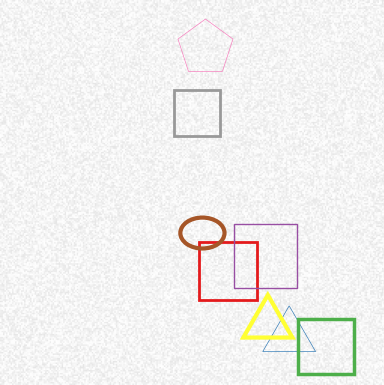[{"shape": "square", "thickness": 2, "radius": 0.38, "center": [0.592, 0.297]}, {"shape": "triangle", "thickness": 0.5, "radius": 0.4, "center": [0.751, 0.126]}, {"shape": "square", "thickness": 2.5, "radius": 0.36, "center": [0.847, 0.101]}, {"shape": "square", "thickness": 1, "radius": 0.42, "center": [0.69, 0.334]}, {"shape": "triangle", "thickness": 3, "radius": 0.37, "center": [0.696, 0.16]}, {"shape": "oval", "thickness": 3, "radius": 0.29, "center": [0.526, 0.395]}, {"shape": "pentagon", "thickness": 0.5, "radius": 0.38, "center": [0.534, 0.875]}, {"shape": "square", "thickness": 2, "radius": 0.3, "center": [0.511, 0.706]}]